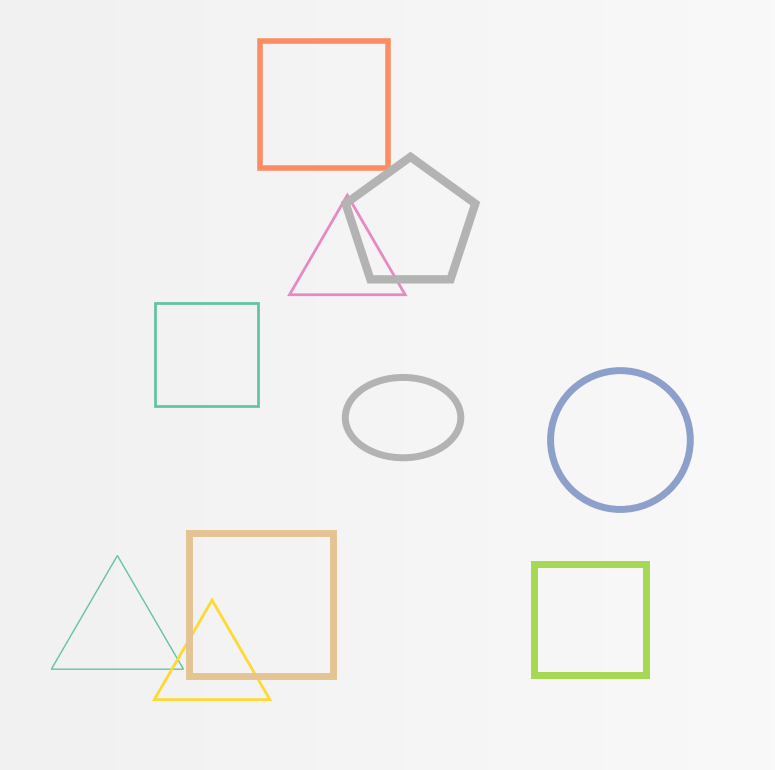[{"shape": "triangle", "thickness": 0.5, "radius": 0.49, "center": [0.151, 0.18]}, {"shape": "square", "thickness": 1, "radius": 0.33, "center": [0.266, 0.54]}, {"shape": "square", "thickness": 2, "radius": 0.41, "center": [0.418, 0.865]}, {"shape": "circle", "thickness": 2.5, "radius": 0.45, "center": [0.801, 0.429]}, {"shape": "triangle", "thickness": 1, "radius": 0.43, "center": [0.448, 0.66]}, {"shape": "square", "thickness": 2.5, "radius": 0.36, "center": [0.761, 0.196]}, {"shape": "triangle", "thickness": 1, "radius": 0.43, "center": [0.274, 0.134]}, {"shape": "square", "thickness": 2.5, "radius": 0.46, "center": [0.337, 0.215]}, {"shape": "oval", "thickness": 2.5, "radius": 0.37, "center": [0.52, 0.458]}, {"shape": "pentagon", "thickness": 3, "radius": 0.44, "center": [0.53, 0.708]}]